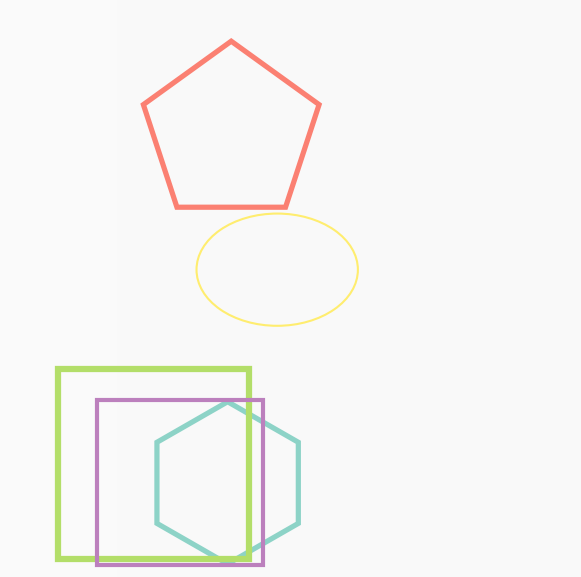[{"shape": "hexagon", "thickness": 2.5, "radius": 0.7, "center": [0.392, 0.163]}, {"shape": "pentagon", "thickness": 2.5, "radius": 0.79, "center": [0.398, 0.769]}, {"shape": "square", "thickness": 3, "radius": 0.82, "center": [0.265, 0.196]}, {"shape": "square", "thickness": 2, "radius": 0.72, "center": [0.31, 0.164]}, {"shape": "oval", "thickness": 1, "radius": 0.69, "center": [0.477, 0.532]}]